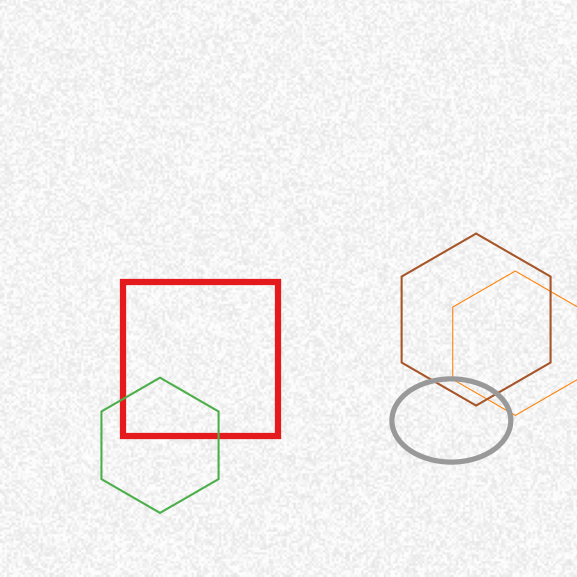[{"shape": "square", "thickness": 3, "radius": 0.67, "center": [0.347, 0.377]}, {"shape": "hexagon", "thickness": 1, "radius": 0.59, "center": [0.277, 0.228]}, {"shape": "hexagon", "thickness": 0.5, "radius": 0.63, "center": [0.892, 0.405]}, {"shape": "hexagon", "thickness": 1, "radius": 0.74, "center": [0.824, 0.446]}, {"shape": "oval", "thickness": 2.5, "radius": 0.51, "center": [0.782, 0.271]}]